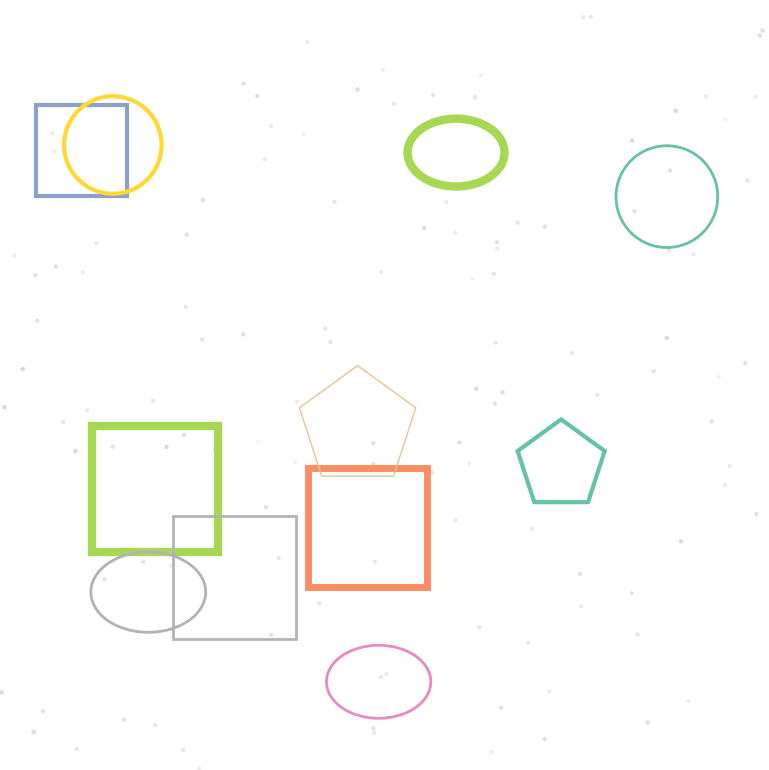[{"shape": "pentagon", "thickness": 1.5, "radius": 0.3, "center": [0.729, 0.396]}, {"shape": "circle", "thickness": 1, "radius": 0.33, "center": [0.866, 0.745]}, {"shape": "square", "thickness": 2.5, "radius": 0.38, "center": [0.477, 0.315]}, {"shape": "square", "thickness": 1.5, "radius": 0.3, "center": [0.105, 0.805]}, {"shape": "oval", "thickness": 1, "radius": 0.34, "center": [0.492, 0.115]}, {"shape": "oval", "thickness": 3, "radius": 0.31, "center": [0.592, 0.802]}, {"shape": "square", "thickness": 3, "radius": 0.41, "center": [0.202, 0.364]}, {"shape": "circle", "thickness": 1.5, "radius": 0.32, "center": [0.147, 0.812]}, {"shape": "pentagon", "thickness": 0.5, "radius": 0.4, "center": [0.464, 0.446]}, {"shape": "square", "thickness": 1, "radius": 0.4, "center": [0.305, 0.25]}, {"shape": "oval", "thickness": 1, "radius": 0.37, "center": [0.193, 0.231]}]